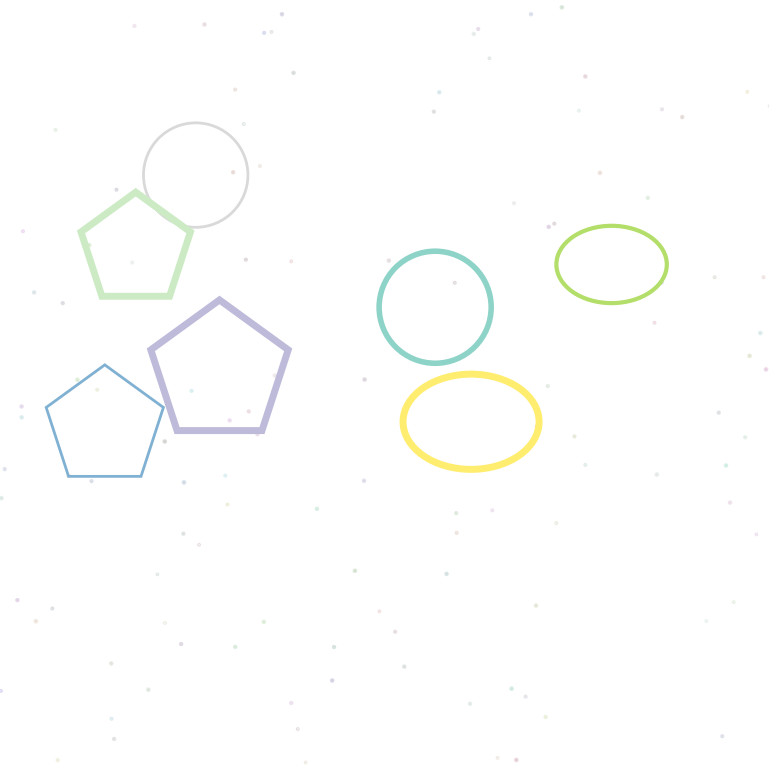[{"shape": "circle", "thickness": 2, "radius": 0.36, "center": [0.565, 0.601]}, {"shape": "pentagon", "thickness": 2.5, "radius": 0.47, "center": [0.285, 0.517]}, {"shape": "pentagon", "thickness": 1, "radius": 0.4, "center": [0.136, 0.446]}, {"shape": "oval", "thickness": 1.5, "radius": 0.36, "center": [0.794, 0.657]}, {"shape": "circle", "thickness": 1, "radius": 0.34, "center": [0.254, 0.773]}, {"shape": "pentagon", "thickness": 2.5, "radius": 0.37, "center": [0.176, 0.676]}, {"shape": "oval", "thickness": 2.5, "radius": 0.44, "center": [0.612, 0.452]}]